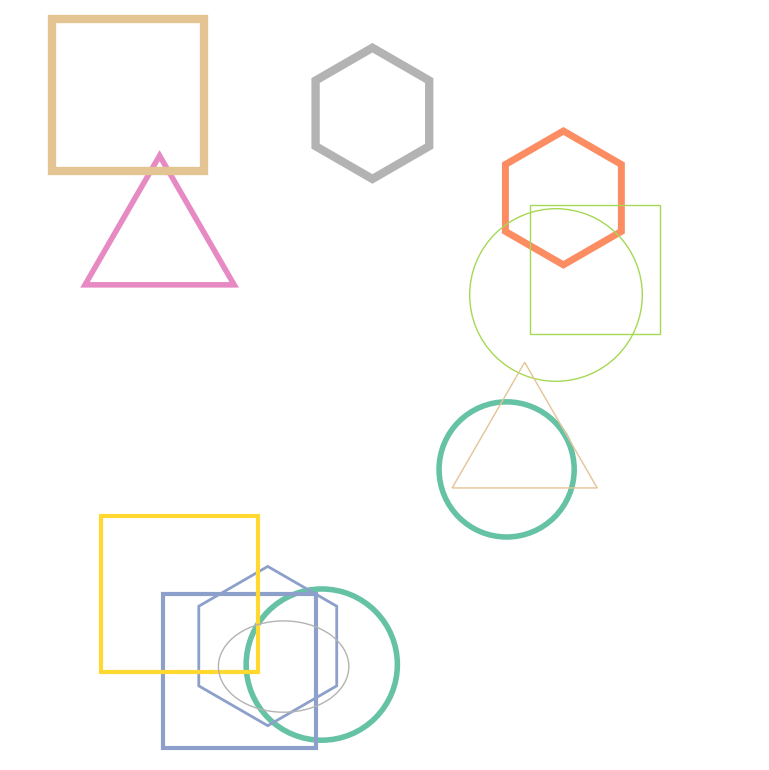[{"shape": "circle", "thickness": 2, "radius": 0.44, "center": [0.658, 0.39]}, {"shape": "circle", "thickness": 2, "radius": 0.49, "center": [0.418, 0.137]}, {"shape": "hexagon", "thickness": 2.5, "radius": 0.43, "center": [0.732, 0.743]}, {"shape": "hexagon", "thickness": 1, "radius": 0.52, "center": [0.348, 0.161]}, {"shape": "square", "thickness": 1.5, "radius": 0.5, "center": [0.311, 0.129]}, {"shape": "triangle", "thickness": 2, "radius": 0.56, "center": [0.207, 0.686]}, {"shape": "square", "thickness": 0.5, "radius": 0.42, "center": [0.773, 0.65]}, {"shape": "circle", "thickness": 0.5, "radius": 0.56, "center": [0.722, 0.617]}, {"shape": "square", "thickness": 1.5, "radius": 0.51, "center": [0.233, 0.229]}, {"shape": "triangle", "thickness": 0.5, "radius": 0.54, "center": [0.681, 0.421]}, {"shape": "square", "thickness": 3, "radius": 0.49, "center": [0.167, 0.877]}, {"shape": "oval", "thickness": 0.5, "radius": 0.42, "center": [0.368, 0.134]}, {"shape": "hexagon", "thickness": 3, "radius": 0.43, "center": [0.484, 0.853]}]